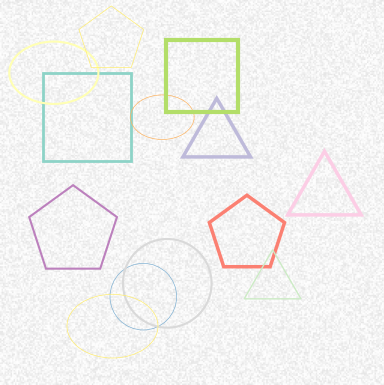[{"shape": "square", "thickness": 2, "radius": 0.57, "center": [0.225, 0.697]}, {"shape": "oval", "thickness": 1.5, "radius": 0.58, "center": [0.14, 0.811]}, {"shape": "triangle", "thickness": 2.5, "radius": 0.51, "center": [0.563, 0.643]}, {"shape": "pentagon", "thickness": 2.5, "radius": 0.51, "center": [0.641, 0.39]}, {"shape": "circle", "thickness": 0.5, "radius": 0.43, "center": [0.372, 0.229]}, {"shape": "oval", "thickness": 0.5, "radius": 0.41, "center": [0.422, 0.696]}, {"shape": "square", "thickness": 3, "radius": 0.47, "center": [0.524, 0.803]}, {"shape": "triangle", "thickness": 2.5, "radius": 0.55, "center": [0.843, 0.497]}, {"shape": "circle", "thickness": 1.5, "radius": 0.58, "center": [0.434, 0.264]}, {"shape": "pentagon", "thickness": 1.5, "radius": 0.6, "center": [0.19, 0.399]}, {"shape": "triangle", "thickness": 1, "radius": 0.43, "center": [0.708, 0.266]}, {"shape": "oval", "thickness": 0.5, "radius": 0.59, "center": [0.292, 0.153]}, {"shape": "pentagon", "thickness": 0.5, "radius": 0.44, "center": [0.289, 0.896]}]